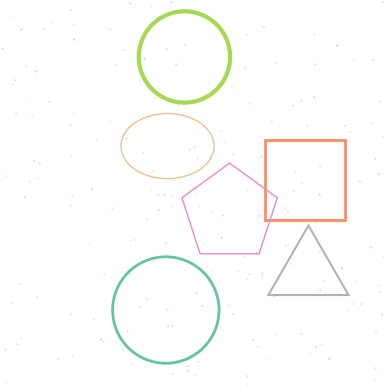[{"shape": "circle", "thickness": 2, "radius": 0.69, "center": [0.431, 0.195]}, {"shape": "square", "thickness": 2, "radius": 0.52, "center": [0.791, 0.532]}, {"shape": "pentagon", "thickness": 1, "radius": 0.65, "center": [0.596, 0.446]}, {"shape": "circle", "thickness": 3, "radius": 0.59, "center": [0.479, 0.852]}, {"shape": "oval", "thickness": 1, "radius": 0.6, "center": [0.435, 0.621]}, {"shape": "triangle", "thickness": 1.5, "radius": 0.6, "center": [0.801, 0.294]}]